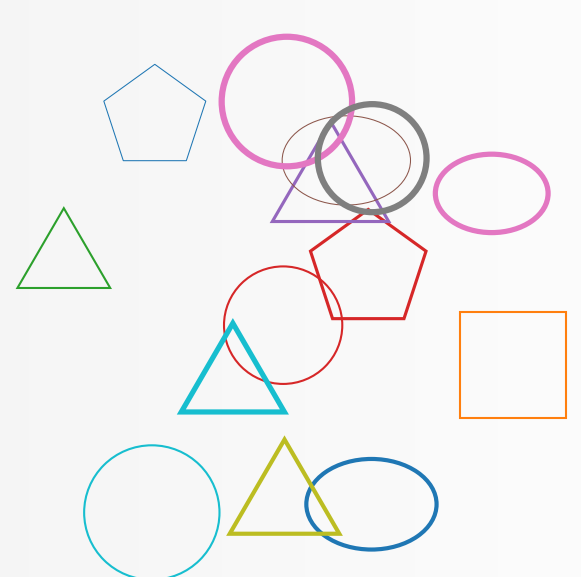[{"shape": "oval", "thickness": 2, "radius": 0.56, "center": [0.639, 0.126]}, {"shape": "pentagon", "thickness": 0.5, "radius": 0.46, "center": [0.266, 0.796]}, {"shape": "square", "thickness": 1, "radius": 0.46, "center": [0.882, 0.367]}, {"shape": "triangle", "thickness": 1, "radius": 0.46, "center": [0.11, 0.547]}, {"shape": "pentagon", "thickness": 1.5, "radius": 0.52, "center": [0.634, 0.532]}, {"shape": "circle", "thickness": 1, "radius": 0.51, "center": [0.487, 0.436]}, {"shape": "triangle", "thickness": 1.5, "radius": 0.58, "center": [0.569, 0.673]}, {"shape": "oval", "thickness": 0.5, "radius": 0.55, "center": [0.596, 0.721]}, {"shape": "oval", "thickness": 2.5, "radius": 0.48, "center": [0.846, 0.664]}, {"shape": "circle", "thickness": 3, "radius": 0.56, "center": [0.494, 0.823]}, {"shape": "circle", "thickness": 3, "radius": 0.47, "center": [0.64, 0.725]}, {"shape": "triangle", "thickness": 2, "radius": 0.54, "center": [0.489, 0.129]}, {"shape": "circle", "thickness": 1, "radius": 0.58, "center": [0.261, 0.112]}, {"shape": "triangle", "thickness": 2.5, "radius": 0.51, "center": [0.401, 0.337]}]